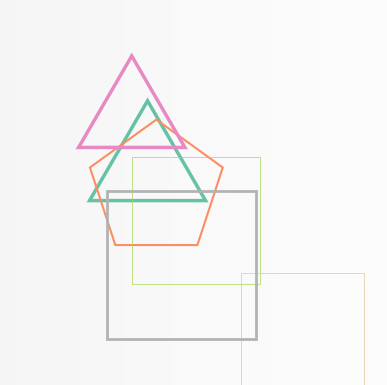[{"shape": "triangle", "thickness": 2.5, "radius": 0.86, "center": [0.381, 0.565]}, {"shape": "pentagon", "thickness": 1.5, "radius": 0.9, "center": [0.404, 0.509]}, {"shape": "triangle", "thickness": 2.5, "radius": 0.79, "center": [0.34, 0.696]}, {"shape": "square", "thickness": 0.5, "radius": 0.83, "center": [0.505, 0.427]}, {"shape": "square", "thickness": 0.5, "radius": 0.79, "center": [0.781, 0.133]}, {"shape": "square", "thickness": 2, "radius": 0.96, "center": [0.468, 0.312]}]